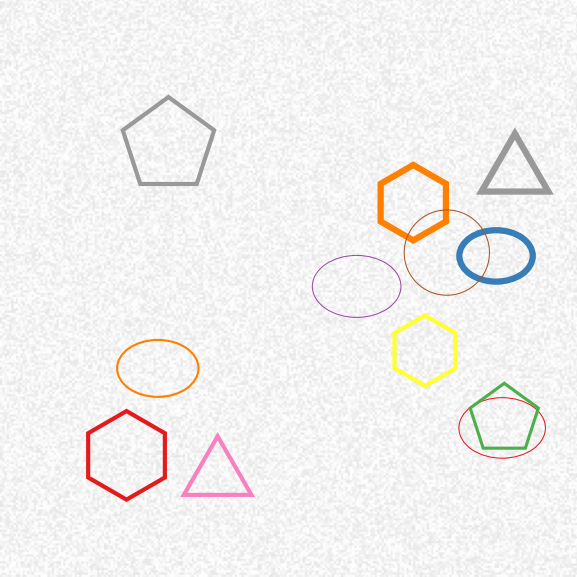[{"shape": "hexagon", "thickness": 2, "radius": 0.38, "center": [0.219, 0.211]}, {"shape": "oval", "thickness": 0.5, "radius": 0.37, "center": [0.87, 0.258]}, {"shape": "oval", "thickness": 3, "radius": 0.32, "center": [0.859, 0.556]}, {"shape": "pentagon", "thickness": 1.5, "radius": 0.31, "center": [0.873, 0.273]}, {"shape": "oval", "thickness": 0.5, "radius": 0.38, "center": [0.618, 0.503]}, {"shape": "hexagon", "thickness": 3, "radius": 0.33, "center": [0.716, 0.648]}, {"shape": "oval", "thickness": 1, "radius": 0.35, "center": [0.273, 0.361]}, {"shape": "hexagon", "thickness": 2, "radius": 0.3, "center": [0.736, 0.392]}, {"shape": "circle", "thickness": 0.5, "radius": 0.37, "center": [0.774, 0.562]}, {"shape": "triangle", "thickness": 2, "radius": 0.34, "center": [0.377, 0.176]}, {"shape": "triangle", "thickness": 3, "radius": 0.33, "center": [0.892, 0.701]}, {"shape": "pentagon", "thickness": 2, "radius": 0.42, "center": [0.292, 0.748]}]